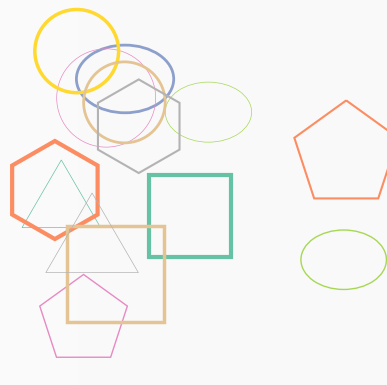[{"shape": "triangle", "thickness": 0.5, "radius": 0.59, "center": [0.158, 0.467]}, {"shape": "square", "thickness": 3, "radius": 0.53, "center": [0.489, 0.439]}, {"shape": "hexagon", "thickness": 3, "radius": 0.64, "center": [0.142, 0.506]}, {"shape": "pentagon", "thickness": 1.5, "radius": 0.7, "center": [0.893, 0.598]}, {"shape": "oval", "thickness": 2, "radius": 0.63, "center": [0.323, 0.795]}, {"shape": "circle", "thickness": 0.5, "radius": 0.64, "center": [0.274, 0.746]}, {"shape": "pentagon", "thickness": 1, "radius": 0.59, "center": [0.216, 0.168]}, {"shape": "oval", "thickness": 0.5, "radius": 0.56, "center": [0.538, 0.709]}, {"shape": "oval", "thickness": 1, "radius": 0.55, "center": [0.887, 0.325]}, {"shape": "circle", "thickness": 2.5, "radius": 0.54, "center": [0.198, 0.867]}, {"shape": "circle", "thickness": 2, "radius": 0.53, "center": [0.321, 0.734]}, {"shape": "square", "thickness": 2.5, "radius": 0.62, "center": [0.298, 0.287]}, {"shape": "hexagon", "thickness": 1.5, "radius": 0.61, "center": [0.358, 0.672]}, {"shape": "triangle", "thickness": 0.5, "radius": 0.69, "center": [0.238, 0.361]}]